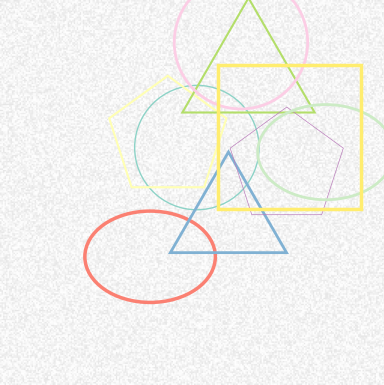[{"shape": "circle", "thickness": 1, "radius": 0.81, "center": [0.511, 0.617]}, {"shape": "pentagon", "thickness": 1.5, "radius": 0.8, "center": [0.436, 0.643]}, {"shape": "oval", "thickness": 2.5, "radius": 0.85, "center": [0.39, 0.333]}, {"shape": "triangle", "thickness": 2, "radius": 0.87, "center": [0.593, 0.431]}, {"shape": "triangle", "thickness": 1.5, "radius": 0.99, "center": [0.645, 0.807]}, {"shape": "circle", "thickness": 2, "radius": 0.87, "center": [0.626, 0.89]}, {"shape": "pentagon", "thickness": 0.5, "radius": 0.77, "center": [0.745, 0.567]}, {"shape": "oval", "thickness": 2, "radius": 0.88, "center": [0.846, 0.605]}, {"shape": "square", "thickness": 2.5, "radius": 0.93, "center": [0.752, 0.644]}]